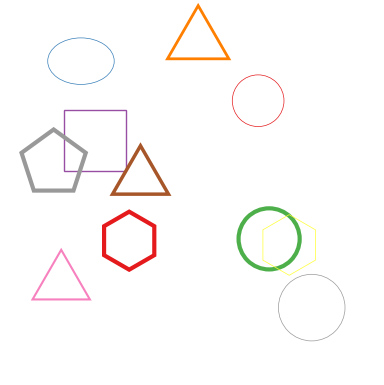[{"shape": "circle", "thickness": 0.5, "radius": 0.34, "center": [0.67, 0.738]}, {"shape": "hexagon", "thickness": 3, "radius": 0.38, "center": [0.336, 0.375]}, {"shape": "oval", "thickness": 0.5, "radius": 0.43, "center": [0.21, 0.841]}, {"shape": "circle", "thickness": 3, "radius": 0.4, "center": [0.699, 0.38]}, {"shape": "square", "thickness": 1, "radius": 0.4, "center": [0.248, 0.635]}, {"shape": "triangle", "thickness": 2, "radius": 0.46, "center": [0.515, 0.893]}, {"shape": "hexagon", "thickness": 0.5, "radius": 0.39, "center": [0.751, 0.364]}, {"shape": "triangle", "thickness": 2.5, "radius": 0.42, "center": [0.365, 0.538]}, {"shape": "triangle", "thickness": 1.5, "radius": 0.43, "center": [0.159, 0.265]}, {"shape": "circle", "thickness": 0.5, "radius": 0.43, "center": [0.81, 0.201]}, {"shape": "pentagon", "thickness": 3, "radius": 0.44, "center": [0.139, 0.576]}]